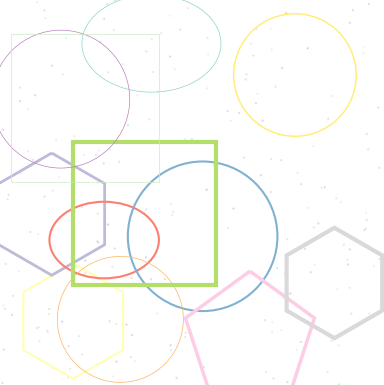[{"shape": "oval", "thickness": 0.5, "radius": 0.9, "center": [0.393, 0.887]}, {"shape": "hexagon", "thickness": 1.5, "radius": 0.75, "center": [0.19, 0.166]}, {"shape": "hexagon", "thickness": 2, "radius": 0.79, "center": [0.134, 0.444]}, {"shape": "oval", "thickness": 1.5, "radius": 0.71, "center": [0.271, 0.377]}, {"shape": "circle", "thickness": 1.5, "radius": 0.97, "center": [0.526, 0.386]}, {"shape": "circle", "thickness": 0.5, "radius": 0.82, "center": [0.313, 0.17]}, {"shape": "square", "thickness": 3, "radius": 0.93, "center": [0.376, 0.445]}, {"shape": "pentagon", "thickness": 2.5, "radius": 0.88, "center": [0.649, 0.119]}, {"shape": "hexagon", "thickness": 3, "radius": 0.72, "center": [0.869, 0.265]}, {"shape": "circle", "thickness": 0.5, "radius": 0.9, "center": [0.158, 0.743]}, {"shape": "square", "thickness": 0.5, "radius": 0.96, "center": [0.221, 0.719]}, {"shape": "circle", "thickness": 1, "radius": 0.8, "center": [0.766, 0.805]}]